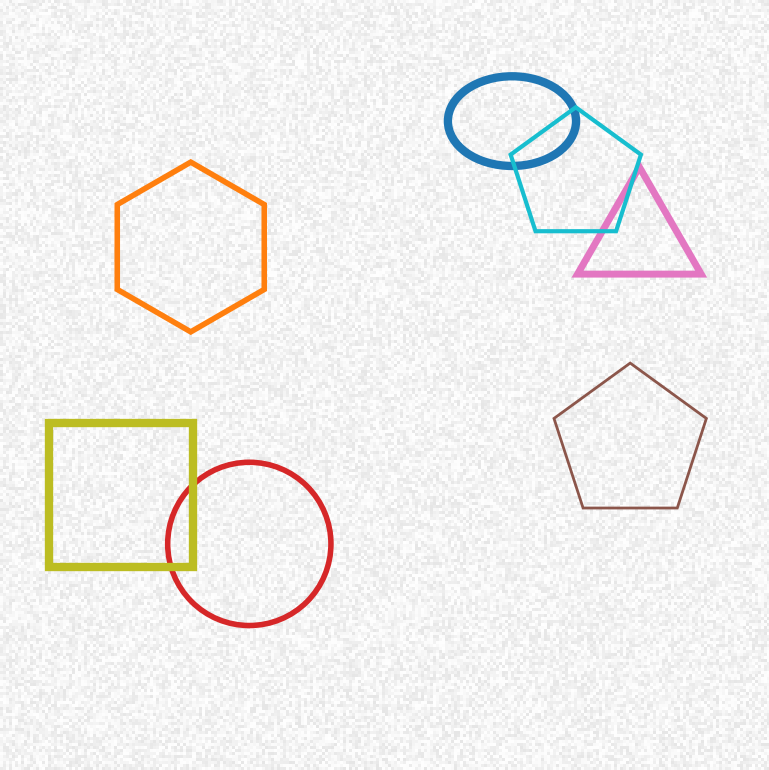[{"shape": "oval", "thickness": 3, "radius": 0.42, "center": [0.665, 0.843]}, {"shape": "hexagon", "thickness": 2, "radius": 0.55, "center": [0.248, 0.679]}, {"shape": "circle", "thickness": 2, "radius": 0.53, "center": [0.324, 0.294]}, {"shape": "pentagon", "thickness": 1, "radius": 0.52, "center": [0.818, 0.424]}, {"shape": "triangle", "thickness": 2.5, "radius": 0.46, "center": [0.83, 0.69]}, {"shape": "square", "thickness": 3, "radius": 0.47, "center": [0.157, 0.357]}, {"shape": "pentagon", "thickness": 1.5, "radius": 0.44, "center": [0.748, 0.772]}]